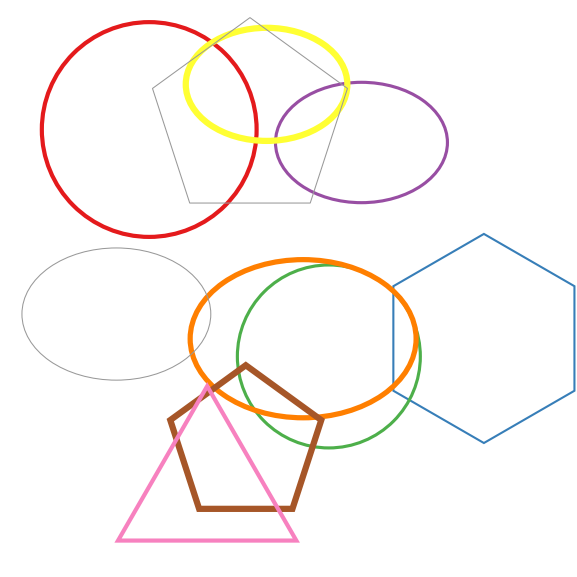[{"shape": "circle", "thickness": 2, "radius": 0.93, "center": [0.258, 0.775]}, {"shape": "hexagon", "thickness": 1, "radius": 0.91, "center": [0.838, 0.413]}, {"shape": "circle", "thickness": 1.5, "radius": 0.79, "center": [0.569, 0.382]}, {"shape": "oval", "thickness": 1.5, "radius": 0.74, "center": [0.626, 0.752]}, {"shape": "oval", "thickness": 2.5, "radius": 0.98, "center": [0.525, 0.413]}, {"shape": "oval", "thickness": 3, "radius": 0.7, "center": [0.462, 0.853]}, {"shape": "pentagon", "thickness": 3, "radius": 0.69, "center": [0.426, 0.229]}, {"shape": "triangle", "thickness": 2, "radius": 0.89, "center": [0.359, 0.152]}, {"shape": "pentagon", "thickness": 0.5, "radius": 0.89, "center": [0.433, 0.791]}, {"shape": "oval", "thickness": 0.5, "radius": 0.82, "center": [0.201, 0.455]}]